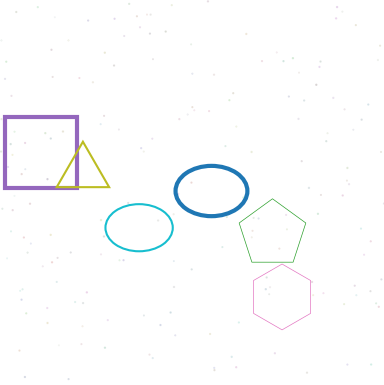[{"shape": "oval", "thickness": 3, "radius": 0.47, "center": [0.549, 0.504]}, {"shape": "pentagon", "thickness": 0.5, "radius": 0.46, "center": [0.708, 0.393]}, {"shape": "square", "thickness": 3, "radius": 0.47, "center": [0.106, 0.604]}, {"shape": "hexagon", "thickness": 0.5, "radius": 0.43, "center": [0.733, 0.229]}, {"shape": "triangle", "thickness": 1.5, "radius": 0.39, "center": [0.215, 0.553]}, {"shape": "oval", "thickness": 1.5, "radius": 0.44, "center": [0.361, 0.409]}]